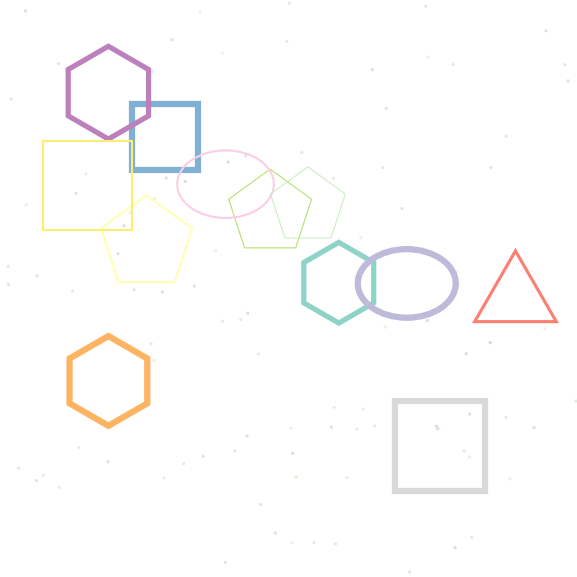[{"shape": "hexagon", "thickness": 2.5, "radius": 0.35, "center": [0.587, 0.51]}, {"shape": "pentagon", "thickness": 1, "radius": 0.42, "center": [0.254, 0.578]}, {"shape": "oval", "thickness": 3, "radius": 0.42, "center": [0.704, 0.508]}, {"shape": "triangle", "thickness": 1.5, "radius": 0.41, "center": [0.893, 0.483]}, {"shape": "square", "thickness": 3, "radius": 0.29, "center": [0.286, 0.762]}, {"shape": "hexagon", "thickness": 3, "radius": 0.39, "center": [0.188, 0.34]}, {"shape": "pentagon", "thickness": 0.5, "radius": 0.38, "center": [0.468, 0.631]}, {"shape": "oval", "thickness": 1, "radius": 0.42, "center": [0.391, 0.68]}, {"shape": "square", "thickness": 3, "radius": 0.39, "center": [0.762, 0.227]}, {"shape": "hexagon", "thickness": 2.5, "radius": 0.4, "center": [0.188, 0.839]}, {"shape": "pentagon", "thickness": 0.5, "radius": 0.34, "center": [0.533, 0.642]}, {"shape": "square", "thickness": 1, "radius": 0.39, "center": [0.151, 0.677]}]